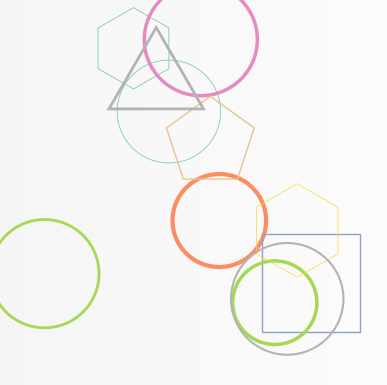[{"shape": "hexagon", "thickness": 0.5, "radius": 0.53, "center": [0.344, 0.875]}, {"shape": "circle", "thickness": 0.5, "radius": 0.67, "center": [0.436, 0.71]}, {"shape": "circle", "thickness": 3, "radius": 0.6, "center": [0.566, 0.427]}, {"shape": "square", "thickness": 1, "radius": 0.64, "center": [0.802, 0.264]}, {"shape": "circle", "thickness": 2.5, "radius": 0.73, "center": [0.518, 0.897]}, {"shape": "circle", "thickness": 2.5, "radius": 0.54, "center": [0.709, 0.214]}, {"shape": "circle", "thickness": 2, "radius": 0.7, "center": [0.115, 0.289]}, {"shape": "hexagon", "thickness": 0.5, "radius": 0.61, "center": [0.767, 0.401]}, {"shape": "pentagon", "thickness": 1, "radius": 0.59, "center": [0.543, 0.631]}, {"shape": "circle", "thickness": 1.5, "radius": 0.73, "center": [0.741, 0.224]}, {"shape": "triangle", "thickness": 2, "radius": 0.7, "center": [0.403, 0.788]}]